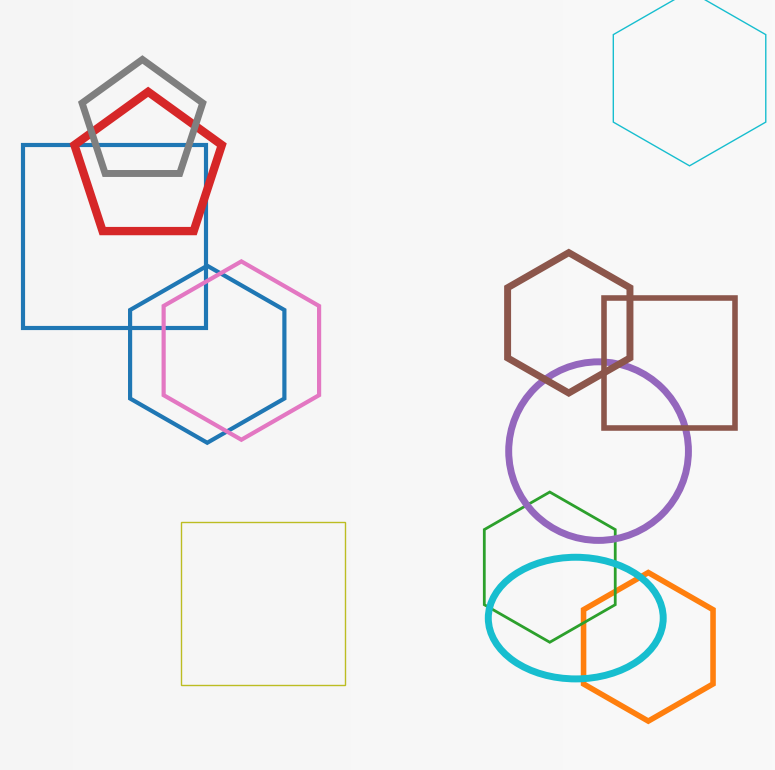[{"shape": "hexagon", "thickness": 1.5, "radius": 0.57, "center": [0.267, 0.54]}, {"shape": "square", "thickness": 1.5, "radius": 0.59, "center": [0.148, 0.693]}, {"shape": "hexagon", "thickness": 2, "radius": 0.48, "center": [0.837, 0.16]}, {"shape": "hexagon", "thickness": 1, "radius": 0.49, "center": [0.709, 0.263]}, {"shape": "pentagon", "thickness": 3, "radius": 0.5, "center": [0.191, 0.781]}, {"shape": "circle", "thickness": 2.5, "radius": 0.58, "center": [0.772, 0.414]}, {"shape": "square", "thickness": 2, "radius": 0.42, "center": [0.864, 0.528]}, {"shape": "hexagon", "thickness": 2.5, "radius": 0.46, "center": [0.734, 0.581]}, {"shape": "hexagon", "thickness": 1.5, "radius": 0.58, "center": [0.311, 0.545]}, {"shape": "pentagon", "thickness": 2.5, "radius": 0.41, "center": [0.184, 0.841]}, {"shape": "square", "thickness": 0.5, "radius": 0.53, "center": [0.339, 0.216]}, {"shape": "hexagon", "thickness": 0.5, "radius": 0.57, "center": [0.89, 0.898]}, {"shape": "oval", "thickness": 2.5, "radius": 0.56, "center": [0.743, 0.197]}]